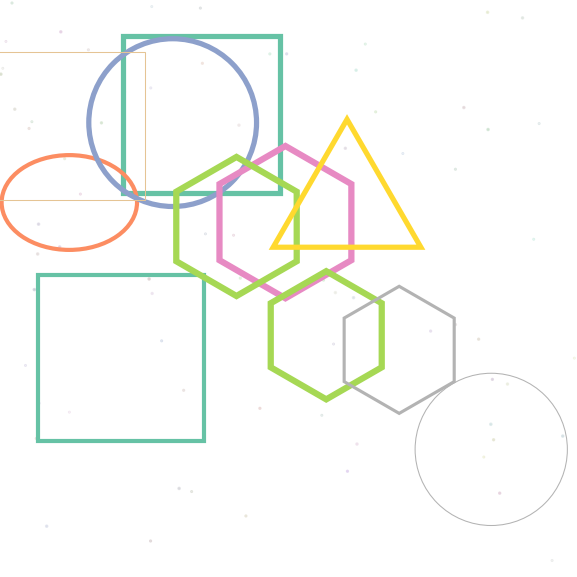[{"shape": "square", "thickness": 2.5, "radius": 0.68, "center": [0.349, 0.801]}, {"shape": "square", "thickness": 2, "radius": 0.72, "center": [0.21, 0.379]}, {"shape": "oval", "thickness": 2, "radius": 0.59, "center": [0.12, 0.648]}, {"shape": "circle", "thickness": 2.5, "radius": 0.73, "center": [0.299, 0.787]}, {"shape": "hexagon", "thickness": 3, "radius": 0.66, "center": [0.494, 0.614]}, {"shape": "hexagon", "thickness": 3, "radius": 0.6, "center": [0.41, 0.607]}, {"shape": "hexagon", "thickness": 3, "radius": 0.55, "center": [0.565, 0.419]}, {"shape": "triangle", "thickness": 2.5, "radius": 0.74, "center": [0.601, 0.645]}, {"shape": "square", "thickness": 0.5, "radius": 0.64, "center": [0.122, 0.78]}, {"shape": "hexagon", "thickness": 1.5, "radius": 0.55, "center": [0.691, 0.393]}, {"shape": "circle", "thickness": 0.5, "radius": 0.66, "center": [0.851, 0.221]}]